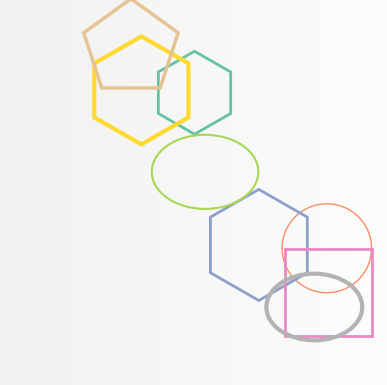[{"shape": "hexagon", "thickness": 2, "radius": 0.54, "center": [0.502, 0.759]}, {"shape": "circle", "thickness": 1, "radius": 0.58, "center": [0.843, 0.355]}, {"shape": "hexagon", "thickness": 2, "radius": 0.72, "center": [0.668, 0.364]}, {"shape": "square", "thickness": 2, "radius": 0.56, "center": [0.848, 0.24]}, {"shape": "oval", "thickness": 1.5, "radius": 0.69, "center": [0.529, 0.554]}, {"shape": "hexagon", "thickness": 3, "radius": 0.7, "center": [0.365, 0.765]}, {"shape": "pentagon", "thickness": 2.5, "radius": 0.64, "center": [0.338, 0.875]}, {"shape": "oval", "thickness": 3, "radius": 0.62, "center": [0.811, 0.203]}]